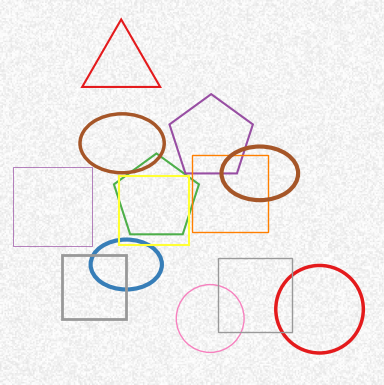[{"shape": "triangle", "thickness": 1.5, "radius": 0.58, "center": [0.315, 0.833]}, {"shape": "circle", "thickness": 2.5, "radius": 0.57, "center": [0.83, 0.197]}, {"shape": "oval", "thickness": 3, "radius": 0.46, "center": [0.328, 0.313]}, {"shape": "pentagon", "thickness": 1.5, "radius": 0.58, "center": [0.406, 0.485]}, {"shape": "square", "thickness": 0.5, "radius": 0.51, "center": [0.136, 0.463]}, {"shape": "pentagon", "thickness": 1.5, "radius": 0.57, "center": [0.549, 0.642]}, {"shape": "square", "thickness": 1, "radius": 0.5, "center": [0.598, 0.498]}, {"shape": "square", "thickness": 1.5, "radius": 0.45, "center": [0.401, 0.453]}, {"shape": "oval", "thickness": 2.5, "radius": 0.55, "center": [0.317, 0.628]}, {"shape": "oval", "thickness": 3, "radius": 0.5, "center": [0.675, 0.55]}, {"shape": "circle", "thickness": 1, "radius": 0.44, "center": [0.546, 0.173]}, {"shape": "square", "thickness": 2, "radius": 0.41, "center": [0.244, 0.254]}, {"shape": "square", "thickness": 1, "radius": 0.48, "center": [0.662, 0.234]}]